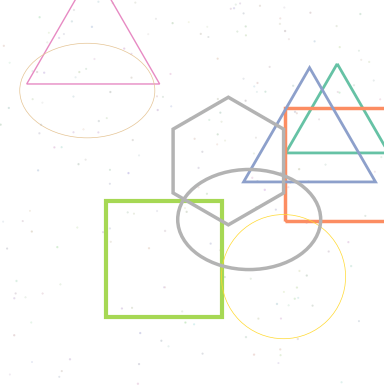[{"shape": "triangle", "thickness": 2, "radius": 0.77, "center": [0.876, 0.68]}, {"shape": "square", "thickness": 2.5, "radius": 0.73, "center": [0.887, 0.574]}, {"shape": "triangle", "thickness": 2, "radius": 0.99, "center": [0.804, 0.626]}, {"shape": "triangle", "thickness": 1, "radius": 1.0, "center": [0.242, 0.882]}, {"shape": "square", "thickness": 3, "radius": 0.75, "center": [0.425, 0.327]}, {"shape": "circle", "thickness": 0.5, "radius": 0.81, "center": [0.736, 0.281]}, {"shape": "oval", "thickness": 0.5, "radius": 0.88, "center": [0.227, 0.765]}, {"shape": "hexagon", "thickness": 2.5, "radius": 0.83, "center": [0.593, 0.582]}, {"shape": "oval", "thickness": 2.5, "radius": 0.93, "center": [0.647, 0.43]}]